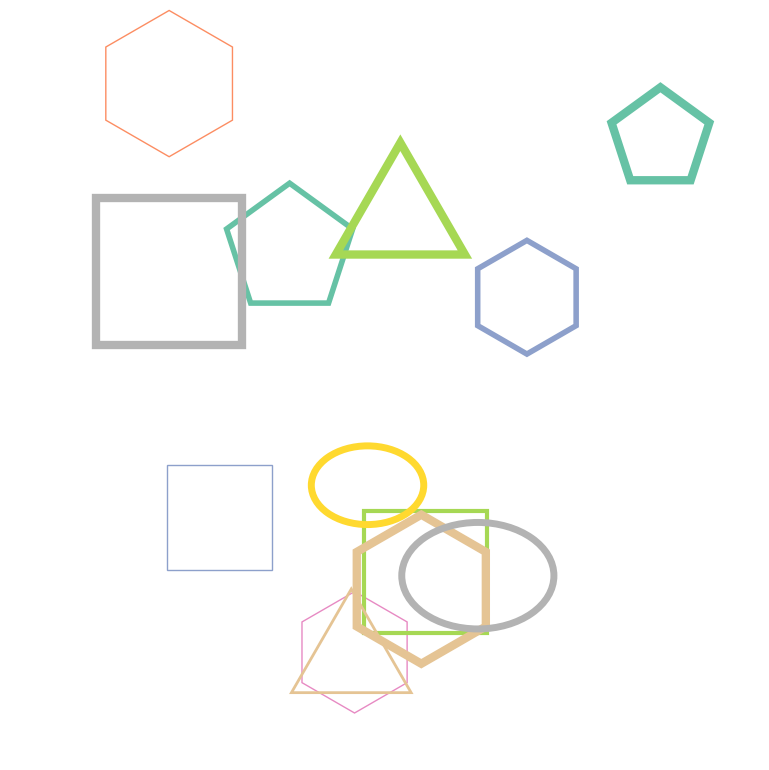[{"shape": "pentagon", "thickness": 3, "radius": 0.33, "center": [0.858, 0.82]}, {"shape": "pentagon", "thickness": 2, "radius": 0.43, "center": [0.376, 0.676]}, {"shape": "hexagon", "thickness": 0.5, "radius": 0.47, "center": [0.22, 0.891]}, {"shape": "hexagon", "thickness": 2, "radius": 0.37, "center": [0.684, 0.614]}, {"shape": "square", "thickness": 0.5, "radius": 0.34, "center": [0.285, 0.328]}, {"shape": "hexagon", "thickness": 0.5, "radius": 0.39, "center": [0.46, 0.153]}, {"shape": "triangle", "thickness": 3, "radius": 0.48, "center": [0.52, 0.718]}, {"shape": "square", "thickness": 1.5, "radius": 0.4, "center": [0.553, 0.257]}, {"shape": "oval", "thickness": 2.5, "radius": 0.37, "center": [0.477, 0.37]}, {"shape": "triangle", "thickness": 1, "radius": 0.45, "center": [0.456, 0.145]}, {"shape": "hexagon", "thickness": 3, "radius": 0.48, "center": [0.547, 0.235]}, {"shape": "square", "thickness": 3, "radius": 0.48, "center": [0.22, 0.647]}, {"shape": "oval", "thickness": 2.5, "radius": 0.49, "center": [0.621, 0.252]}]